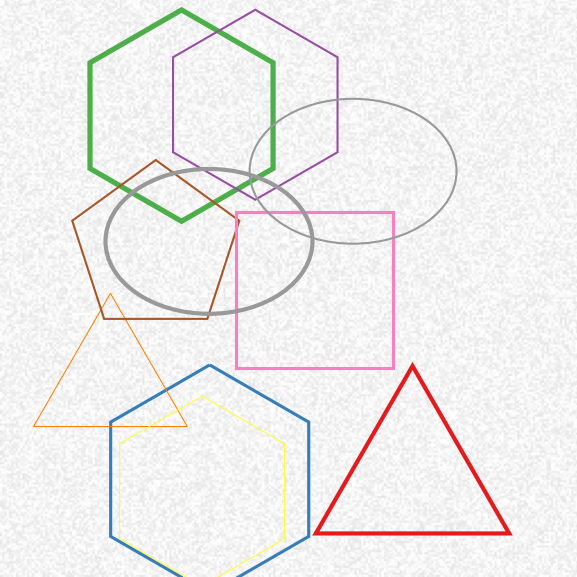[{"shape": "triangle", "thickness": 2, "radius": 0.97, "center": [0.714, 0.172]}, {"shape": "hexagon", "thickness": 1.5, "radius": 0.99, "center": [0.363, 0.169]}, {"shape": "hexagon", "thickness": 2.5, "radius": 0.92, "center": [0.314, 0.799]}, {"shape": "hexagon", "thickness": 1, "radius": 0.82, "center": [0.442, 0.818]}, {"shape": "triangle", "thickness": 0.5, "radius": 0.77, "center": [0.191, 0.337]}, {"shape": "hexagon", "thickness": 0.5, "radius": 0.82, "center": [0.35, 0.148]}, {"shape": "pentagon", "thickness": 1, "radius": 0.76, "center": [0.27, 0.57]}, {"shape": "square", "thickness": 1.5, "radius": 0.68, "center": [0.544, 0.497]}, {"shape": "oval", "thickness": 1, "radius": 0.9, "center": [0.611, 0.703]}, {"shape": "oval", "thickness": 2, "radius": 0.9, "center": [0.362, 0.581]}]